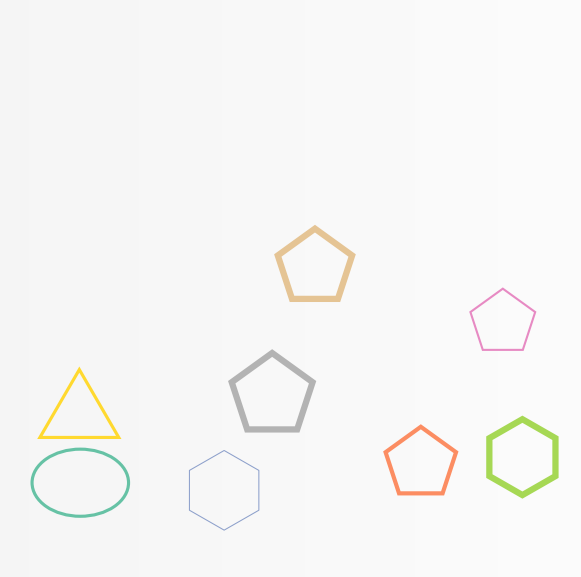[{"shape": "oval", "thickness": 1.5, "radius": 0.42, "center": [0.138, 0.163]}, {"shape": "pentagon", "thickness": 2, "radius": 0.32, "center": [0.724, 0.196]}, {"shape": "hexagon", "thickness": 0.5, "radius": 0.34, "center": [0.386, 0.15]}, {"shape": "pentagon", "thickness": 1, "radius": 0.29, "center": [0.865, 0.441]}, {"shape": "hexagon", "thickness": 3, "radius": 0.33, "center": [0.899, 0.208]}, {"shape": "triangle", "thickness": 1.5, "radius": 0.39, "center": [0.136, 0.281]}, {"shape": "pentagon", "thickness": 3, "radius": 0.34, "center": [0.542, 0.536]}, {"shape": "pentagon", "thickness": 3, "radius": 0.37, "center": [0.468, 0.315]}]